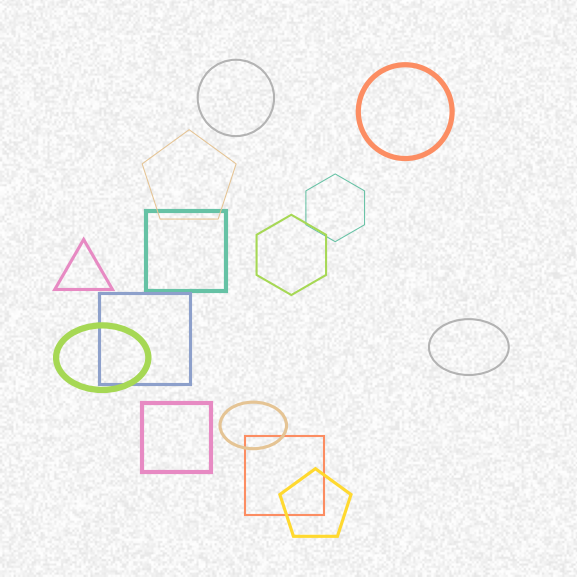[{"shape": "hexagon", "thickness": 0.5, "radius": 0.29, "center": [0.58, 0.639]}, {"shape": "square", "thickness": 2, "radius": 0.35, "center": [0.322, 0.565]}, {"shape": "circle", "thickness": 2.5, "radius": 0.41, "center": [0.702, 0.806]}, {"shape": "square", "thickness": 1, "radius": 0.34, "center": [0.492, 0.176]}, {"shape": "square", "thickness": 1.5, "radius": 0.4, "center": [0.251, 0.413]}, {"shape": "square", "thickness": 2, "radius": 0.3, "center": [0.305, 0.241]}, {"shape": "triangle", "thickness": 1.5, "radius": 0.29, "center": [0.145, 0.527]}, {"shape": "hexagon", "thickness": 1, "radius": 0.35, "center": [0.504, 0.558]}, {"shape": "oval", "thickness": 3, "radius": 0.4, "center": [0.177, 0.38]}, {"shape": "pentagon", "thickness": 1.5, "radius": 0.32, "center": [0.546, 0.123]}, {"shape": "oval", "thickness": 1.5, "radius": 0.29, "center": [0.439, 0.262]}, {"shape": "pentagon", "thickness": 0.5, "radius": 0.43, "center": [0.328, 0.689]}, {"shape": "circle", "thickness": 1, "radius": 0.33, "center": [0.408, 0.83]}, {"shape": "oval", "thickness": 1, "radius": 0.35, "center": [0.812, 0.398]}]